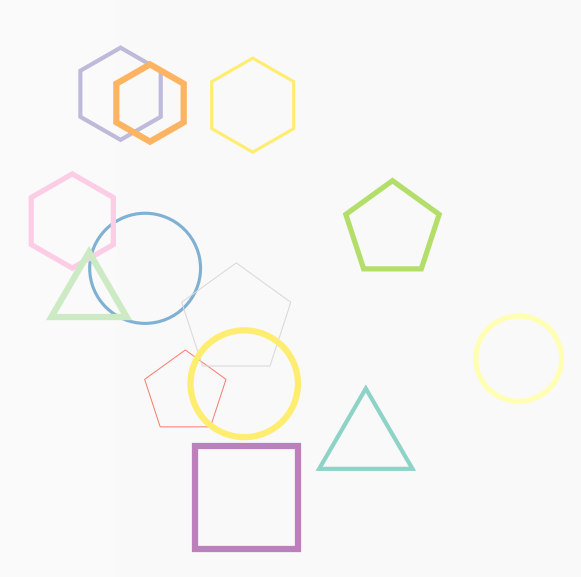[{"shape": "triangle", "thickness": 2, "radius": 0.46, "center": [0.629, 0.234]}, {"shape": "circle", "thickness": 2.5, "radius": 0.37, "center": [0.892, 0.378]}, {"shape": "hexagon", "thickness": 2, "radius": 0.4, "center": [0.207, 0.837]}, {"shape": "pentagon", "thickness": 0.5, "radius": 0.37, "center": [0.319, 0.32]}, {"shape": "circle", "thickness": 1.5, "radius": 0.48, "center": [0.25, 0.535]}, {"shape": "hexagon", "thickness": 3, "radius": 0.33, "center": [0.258, 0.821]}, {"shape": "pentagon", "thickness": 2.5, "radius": 0.42, "center": [0.675, 0.602]}, {"shape": "hexagon", "thickness": 2.5, "radius": 0.41, "center": [0.124, 0.616]}, {"shape": "pentagon", "thickness": 0.5, "radius": 0.49, "center": [0.406, 0.445]}, {"shape": "square", "thickness": 3, "radius": 0.44, "center": [0.424, 0.138]}, {"shape": "triangle", "thickness": 3, "radius": 0.37, "center": [0.153, 0.488]}, {"shape": "hexagon", "thickness": 1.5, "radius": 0.41, "center": [0.435, 0.817]}, {"shape": "circle", "thickness": 3, "radius": 0.46, "center": [0.42, 0.335]}]